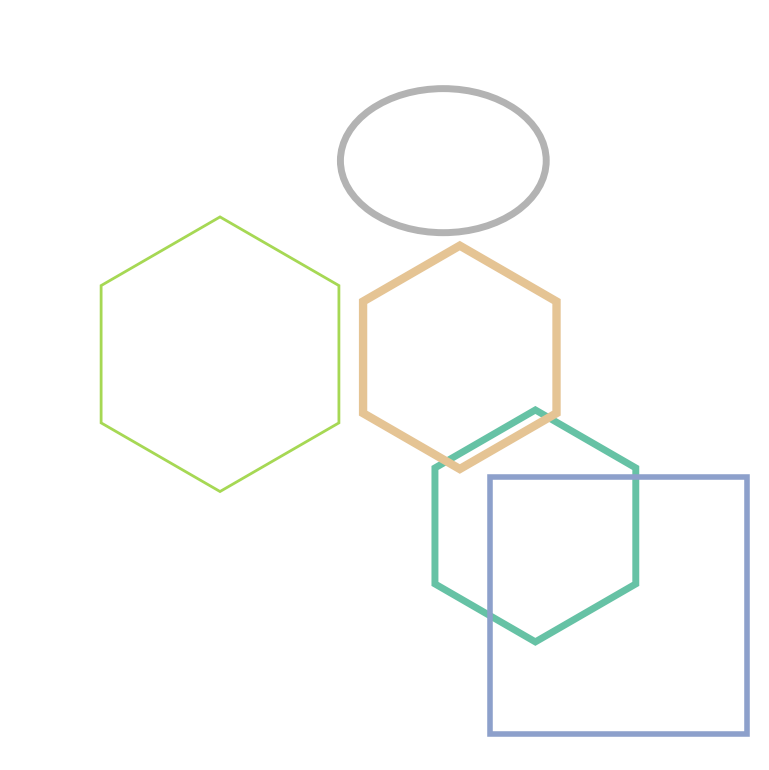[{"shape": "hexagon", "thickness": 2.5, "radius": 0.75, "center": [0.695, 0.317]}, {"shape": "square", "thickness": 2, "radius": 0.83, "center": [0.803, 0.214]}, {"shape": "hexagon", "thickness": 1, "radius": 0.89, "center": [0.286, 0.54]}, {"shape": "hexagon", "thickness": 3, "radius": 0.73, "center": [0.597, 0.536]}, {"shape": "oval", "thickness": 2.5, "radius": 0.67, "center": [0.576, 0.791]}]